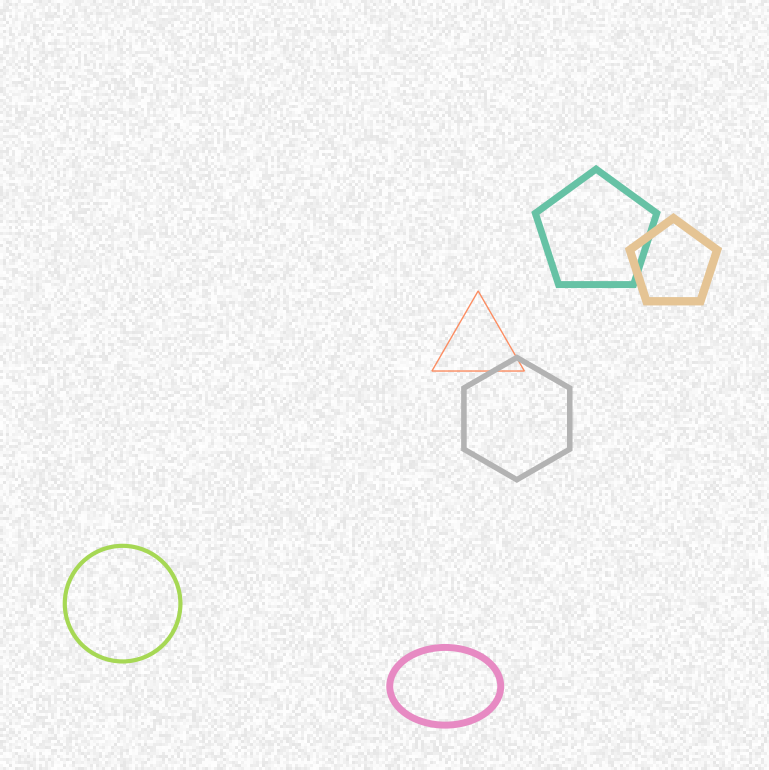[{"shape": "pentagon", "thickness": 2.5, "radius": 0.41, "center": [0.774, 0.697]}, {"shape": "triangle", "thickness": 0.5, "radius": 0.35, "center": [0.621, 0.553]}, {"shape": "oval", "thickness": 2.5, "radius": 0.36, "center": [0.578, 0.109]}, {"shape": "circle", "thickness": 1.5, "radius": 0.38, "center": [0.159, 0.216]}, {"shape": "pentagon", "thickness": 3, "radius": 0.3, "center": [0.875, 0.657]}, {"shape": "hexagon", "thickness": 2, "radius": 0.4, "center": [0.671, 0.456]}]